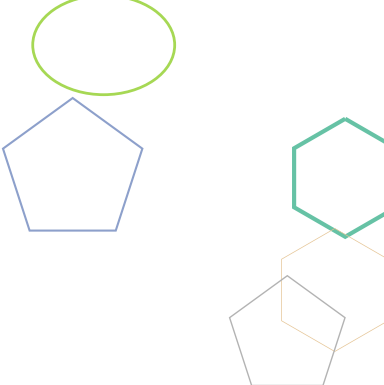[{"shape": "hexagon", "thickness": 3, "radius": 0.77, "center": [0.897, 0.538]}, {"shape": "pentagon", "thickness": 1.5, "radius": 0.95, "center": [0.189, 0.555]}, {"shape": "oval", "thickness": 2, "radius": 0.92, "center": [0.269, 0.883]}, {"shape": "hexagon", "thickness": 0.5, "radius": 0.8, "center": [0.87, 0.247]}, {"shape": "pentagon", "thickness": 1, "radius": 0.79, "center": [0.746, 0.126]}]